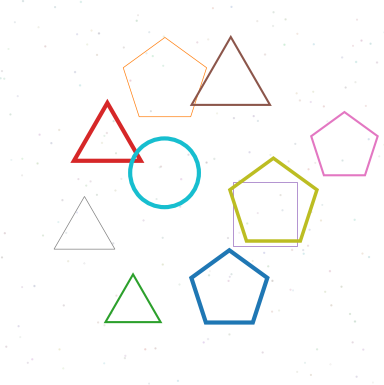[{"shape": "pentagon", "thickness": 3, "radius": 0.52, "center": [0.596, 0.246]}, {"shape": "pentagon", "thickness": 0.5, "radius": 0.57, "center": [0.428, 0.789]}, {"shape": "triangle", "thickness": 1.5, "radius": 0.41, "center": [0.346, 0.205]}, {"shape": "triangle", "thickness": 3, "radius": 0.5, "center": [0.279, 0.632]}, {"shape": "square", "thickness": 0.5, "radius": 0.42, "center": [0.687, 0.444]}, {"shape": "triangle", "thickness": 1.5, "radius": 0.59, "center": [0.599, 0.786]}, {"shape": "pentagon", "thickness": 1.5, "radius": 0.45, "center": [0.895, 0.618]}, {"shape": "triangle", "thickness": 0.5, "radius": 0.46, "center": [0.219, 0.398]}, {"shape": "pentagon", "thickness": 2.5, "radius": 0.59, "center": [0.71, 0.47]}, {"shape": "circle", "thickness": 3, "radius": 0.45, "center": [0.427, 0.551]}]